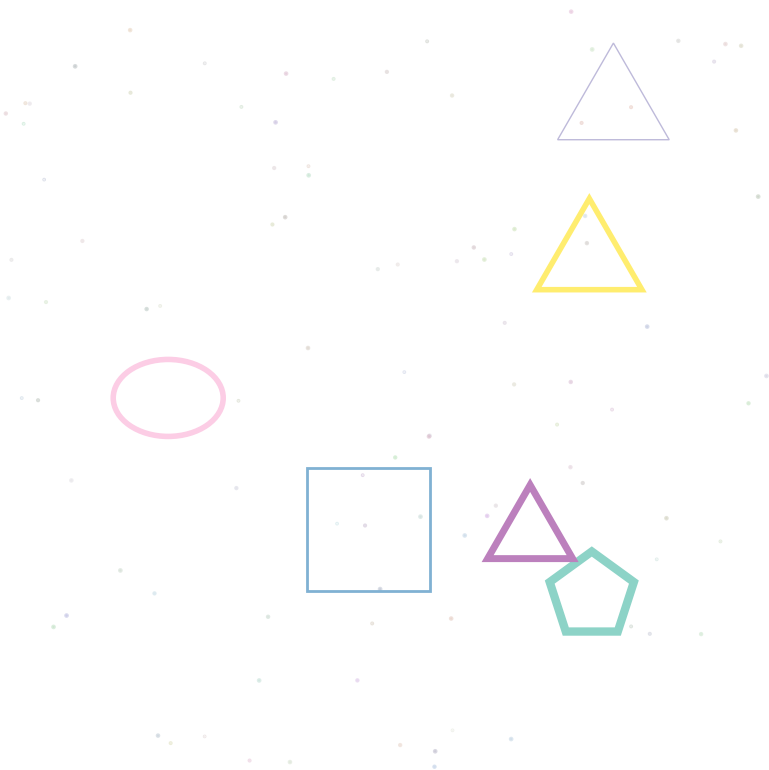[{"shape": "pentagon", "thickness": 3, "radius": 0.29, "center": [0.769, 0.226]}, {"shape": "triangle", "thickness": 0.5, "radius": 0.42, "center": [0.797, 0.86]}, {"shape": "square", "thickness": 1, "radius": 0.4, "center": [0.479, 0.313]}, {"shape": "oval", "thickness": 2, "radius": 0.36, "center": [0.218, 0.483]}, {"shape": "triangle", "thickness": 2.5, "radius": 0.32, "center": [0.688, 0.306]}, {"shape": "triangle", "thickness": 2, "radius": 0.39, "center": [0.765, 0.663]}]